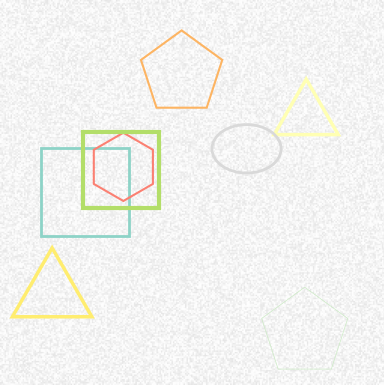[{"shape": "square", "thickness": 2, "radius": 0.57, "center": [0.221, 0.502]}, {"shape": "triangle", "thickness": 2.5, "radius": 0.48, "center": [0.795, 0.698]}, {"shape": "hexagon", "thickness": 1.5, "radius": 0.44, "center": [0.32, 0.567]}, {"shape": "pentagon", "thickness": 1.5, "radius": 0.55, "center": [0.472, 0.81]}, {"shape": "square", "thickness": 3, "radius": 0.49, "center": [0.315, 0.559]}, {"shape": "oval", "thickness": 2, "radius": 0.45, "center": [0.64, 0.613]}, {"shape": "pentagon", "thickness": 0.5, "radius": 0.59, "center": [0.791, 0.136]}, {"shape": "triangle", "thickness": 2.5, "radius": 0.6, "center": [0.135, 0.237]}]